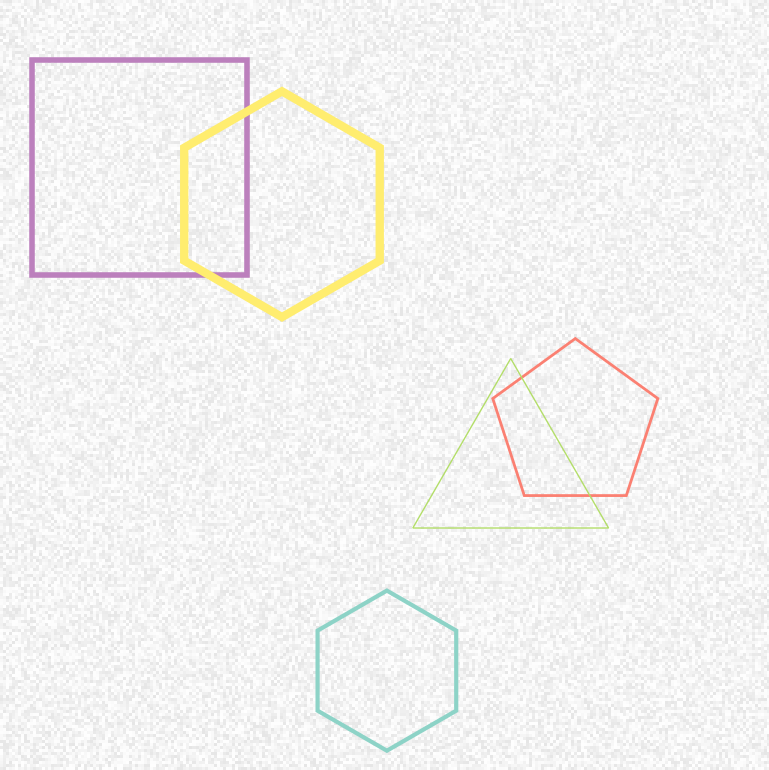[{"shape": "hexagon", "thickness": 1.5, "radius": 0.52, "center": [0.502, 0.129]}, {"shape": "pentagon", "thickness": 1, "radius": 0.56, "center": [0.747, 0.448]}, {"shape": "triangle", "thickness": 0.5, "radius": 0.73, "center": [0.663, 0.388]}, {"shape": "square", "thickness": 2, "radius": 0.7, "center": [0.181, 0.783]}, {"shape": "hexagon", "thickness": 3, "radius": 0.73, "center": [0.366, 0.735]}]